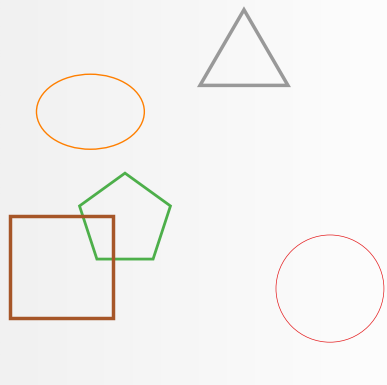[{"shape": "circle", "thickness": 0.5, "radius": 0.7, "center": [0.851, 0.25]}, {"shape": "pentagon", "thickness": 2, "radius": 0.62, "center": [0.323, 0.427]}, {"shape": "oval", "thickness": 1, "radius": 0.7, "center": [0.233, 0.71]}, {"shape": "square", "thickness": 2.5, "radius": 0.66, "center": [0.158, 0.306]}, {"shape": "triangle", "thickness": 2.5, "radius": 0.66, "center": [0.63, 0.844]}]